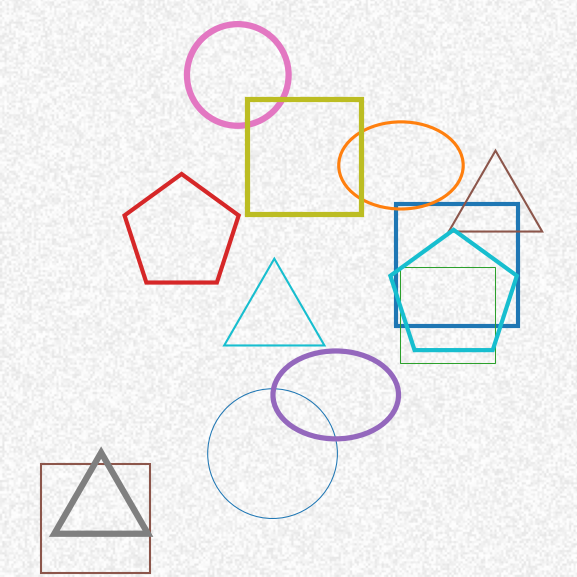[{"shape": "square", "thickness": 2, "radius": 0.53, "center": [0.791, 0.54]}, {"shape": "circle", "thickness": 0.5, "radius": 0.56, "center": [0.472, 0.214]}, {"shape": "oval", "thickness": 1.5, "radius": 0.54, "center": [0.694, 0.713]}, {"shape": "square", "thickness": 0.5, "radius": 0.41, "center": [0.775, 0.454]}, {"shape": "pentagon", "thickness": 2, "radius": 0.52, "center": [0.314, 0.594]}, {"shape": "oval", "thickness": 2.5, "radius": 0.54, "center": [0.581, 0.315]}, {"shape": "square", "thickness": 1, "radius": 0.47, "center": [0.165, 0.102]}, {"shape": "triangle", "thickness": 1, "radius": 0.47, "center": [0.858, 0.645]}, {"shape": "circle", "thickness": 3, "radius": 0.44, "center": [0.412, 0.869]}, {"shape": "triangle", "thickness": 3, "radius": 0.47, "center": [0.175, 0.122]}, {"shape": "square", "thickness": 2.5, "radius": 0.49, "center": [0.526, 0.728]}, {"shape": "pentagon", "thickness": 2, "radius": 0.58, "center": [0.785, 0.486]}, {"shape": "triangle", "thickness": 1, "radius": 0.5, "center": [0.475, 0.451]}]